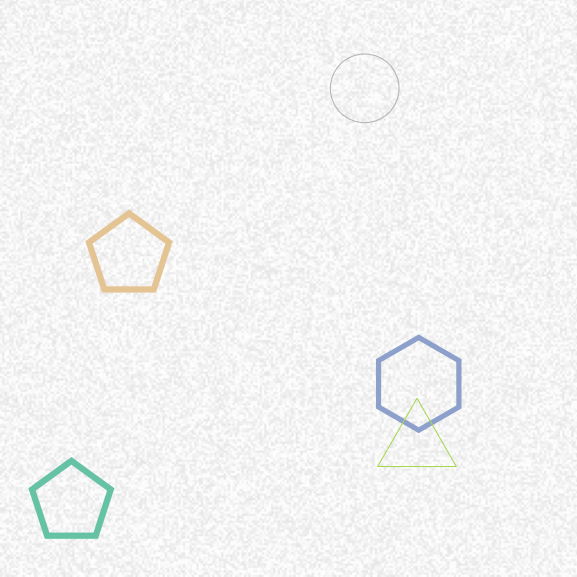[{"shape": "pentagon", "thickness": 3, "radius": 0.36, "center": [0.124, 0.129]}, {"shape": "hexagon", "thickness": 2.5, "radius": 0.4, "center": [0.725, 0.335]}, {"shape": "triangle", "thickness": 0.5, "radius": 0.39, "center": [0.722, 0.231]}, {"shape": "pentagon", "thickness": 3, "radius": 0.36, "center": [0.223, 0.557]}, {"shape": "circle", "thickness": 0.5, "radius": 0.3, "center": [0.632, 0.846]}]